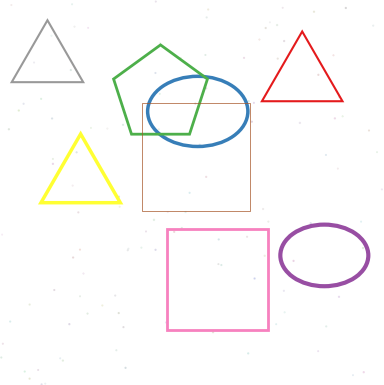[{"shape": "triangle", "thickness": 1.5, "radius": 0.6, "center": [0.785, 0.797]}, {"shape": "oval", "thickness": 2.5, "radius": 0.65, "center": [0.514, 0.711]}, {"shape": "pentagon", "thickness": 2, "radius": 0.64, "center": [0.417, 0.755]}, {"shape": "oval", "thickness": 3, "radius": 0.57, "center": [0.842, 0.337]}, {"shape": "triangle", "thickness": 2.5, "radius": 0.6, "center": [0.209, 0.533]}, {"shape": "square", "thickness": 0.5, "radius": 0.71, "center": [0.509, 0.592]}, {"shape": "square", "thickness": 2, "radius": 0.66, "center": [0.564, 0.273]}, {"shape": "triangle", "thickness": 1.5, "radius": 0.54, "center": [0.123, 0.84]}]